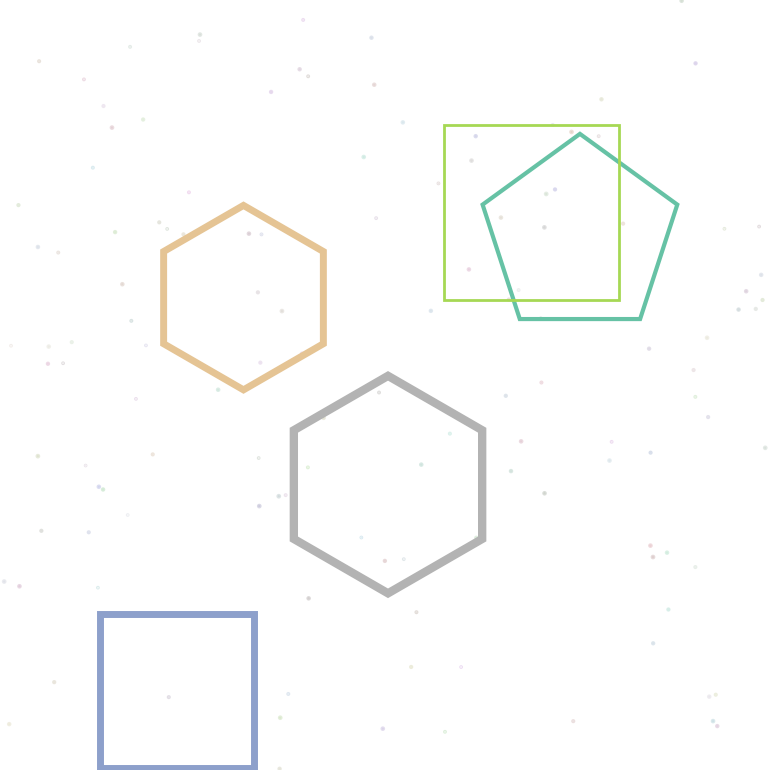[{"shape": "pentagon", "thickness": 1.5, "radius": 0.66, "center": [0.753, 0.693]}, {"shape": "square", "thickness": 2.5, "radius": 0.5, "center": [0.23, 0.102]}, {"shape": "square", "thickness": 1, "radius": 0.57, "center": [0.69, 0.724]}, {"shape": "hexagon", "thickness": 2.5, "radius": 0.6, "center": [0.316, 0.613]}, {"shape": "hexagon", "thickness": 3, "radius": 0.71, "center": [0.504, 0.371]}]